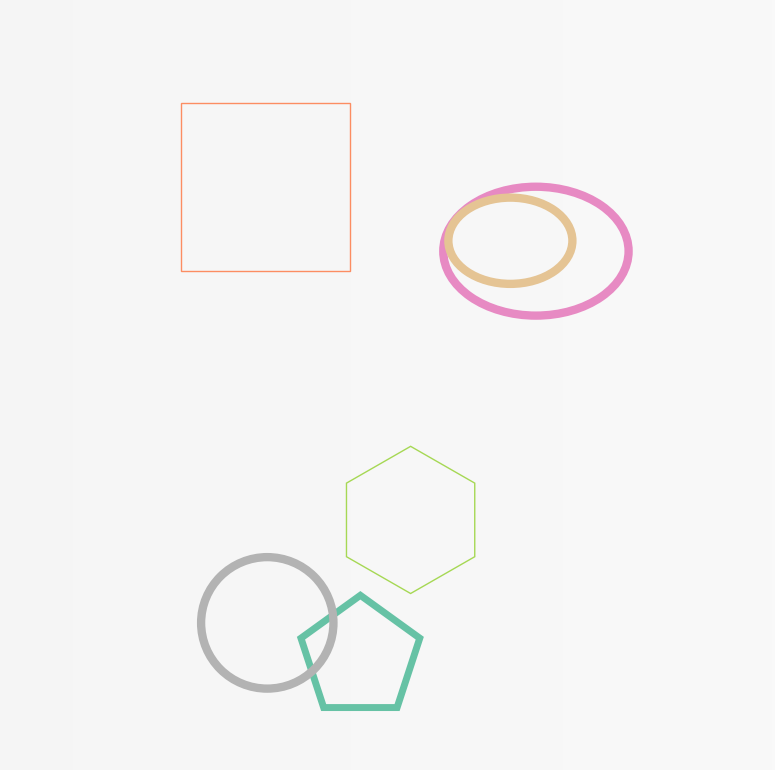[{"shape": "pentagon", "thickness": 2.5, "radius": 0.4, "center": [0.465, 0.146]}, {"shape": "square", "thickness": 0.5, "radius": 0.54, "center": [0.342, 0.757]}, {"shape": "oval", "thickness": 3, "radius": 0.6, "center": [0.692, 0.674]}, {"shape": "hexagon", "thickness": 0.5, "radius": 0.48, "center": [0.53, 0.325]}, {"shape": "oval", "thickness": 3, "radius": 0.4, "center": [0.659, 0.687]}, {"shape": "circle", "thickness": 3, "radius": 0.43, "center": [0.345, 0.191]}]